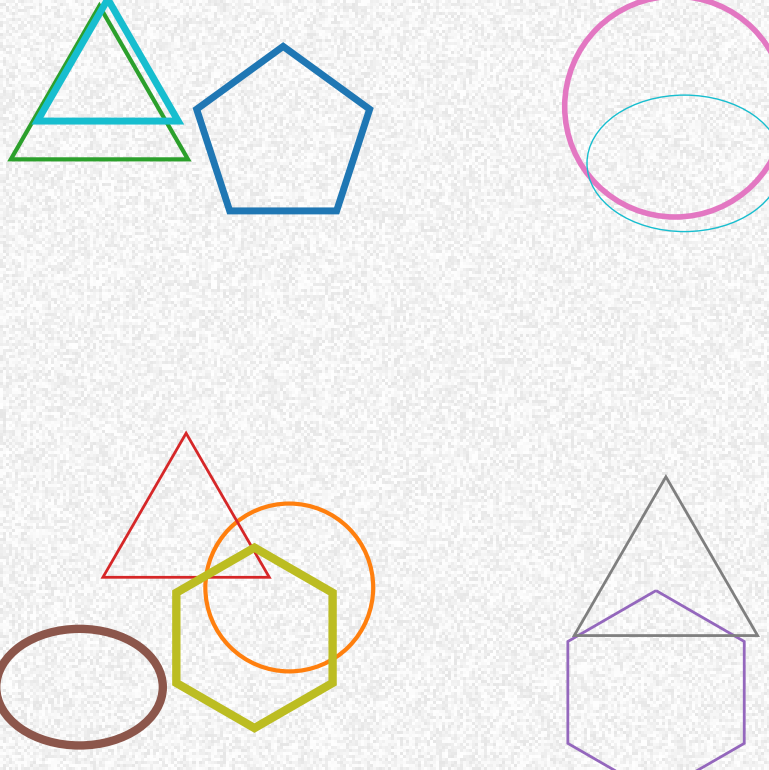[{"shape": "pentagon", "thickness": 2.5, "radius": 0.59, "center": [0.368, 0.822]}, {"shape": "circle", "thickness": 1.5, "radius": 0.54, "center": [0.376, 0.237]}, {"shape": "triangle", "thickness": 1.5, "radius": 0.66, "center": [0.129, 0.859]}, {"shape": "triangle", "thickness": 1, "radius": 0.62, "center": [0.242, 0.313]}, {"shape": "hexagon", "thickness": 1, "radius": 0.66, "center": [0.852, 0.101]}, {"shape": "oval", "thickness": 3, "radius": 0.54, "center": [0.103, 0.108]}, {"shape": "circle", "thickness": 2, "radius": 0.72, "center": [0.877, 0.862]}, {"shape": "triangle", "thickness": 1, "radius": 0.69, "center": [0.865, 0.243]}, {"shape": "hexagon", "thickness": 3, "radius": 0.59, "center": [0.33, 0.172]}, {"shape": "oval", "thickness": 0.5, "radius": 0.63, "center": [0.889, 0.788]}, {"shape": "triangle", "thickness": 2.5, "radius": 0.53, "center": [0.14, 0.896]}]